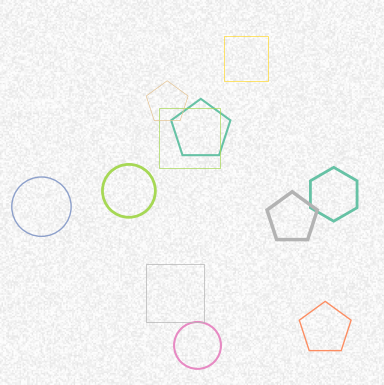[{"shape": "pentagon", "thickness": 1.5, "radius": 0.4, "center": [0.522, 0.662]}, {"shape": "hexagon", "thickness": 2, "radius": 0.35, "center": [0.867, 0.495]}, {"shape": "pentagon", "thickness": 1, "radius": 0.35, "center": [0.845, 0.147]}, {"shape": "circle", "thickness": 1, "radius": 0.39, "center": [0.108, 0.463]}, {"shape": "circle", "thickness": 1.5, "radius": 0.3, "center": [0.513, 0.103]}, {"shape": "square", "thickness": 0.5, "radius": 0.39, "center": [0.492, 0.642]}, {"shape": "circle", "thickness": 2, "radius": 0.34, "center": [0.335, 0.504]}, {"shape": "square", "thickness": 0.5, "radius": 0.29, "center": [0.639, 0.848]}, {"shape": "pentagon", "thickness": 0.5, "radius": 0.29, "center": [0.434, 0.733]}, {"shape": "square", "thickness": 0.5, "radius": 0.37, "center": [0.455, 0.239]}, {"shape": "pentagon", "thickness": 2.5, "radius": 0.34, "center": [0.759, 0.433]}]